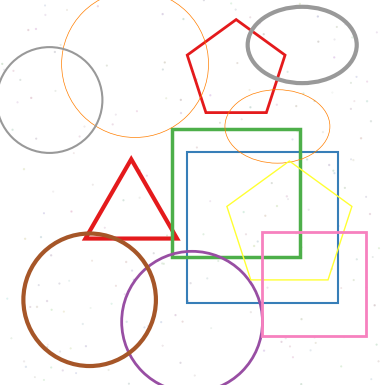[{"shape": "triangle", "thickness": 3, "radius": 0.69, "center": [0.341, 0.449]}, {"shape": "pentagon", "thickness": 2, "radius": 0.67, "center": [0.613, 0.816]}, {"shape": "square", "thickness": 1.5, "radius": 0.98, "center": [0.683, 0.409]}, {"shape": "square", "thickness": 2.5, "radius": 0.83, "center": [0.612, 0.499]}, {"shape": "circle", "thickness": 2, "radius": 0.91, "center": [0.499, 0.164]}, {"shape": "circle", "thickness": 0.5, "radius": 0.95, "center": [0.351, 0.834]}, {"shape": "oval", "thickness": 0.5, "radius": 0.68, "center": [0.721, 0.672]}, {"shape": "pentagon", "thickness": 1, "radius": 0.85, "center": [0.752, 0.411]}, {"shape": "circle", "thickness": 3, "radius": 0.86, "center": [0.233, 0.221]}, {"shape": "square", "thickness": 2, "radius": 0.67, "center": [0.815, 0.262]}, {"shape": "oval", "thickness": 3, "radius": 0.71, "center": [0.785, 0.883]}, {"shape": "circle", "thickness": 1.5, "radius": 0.69, "center": [0.129, 0.74]}]